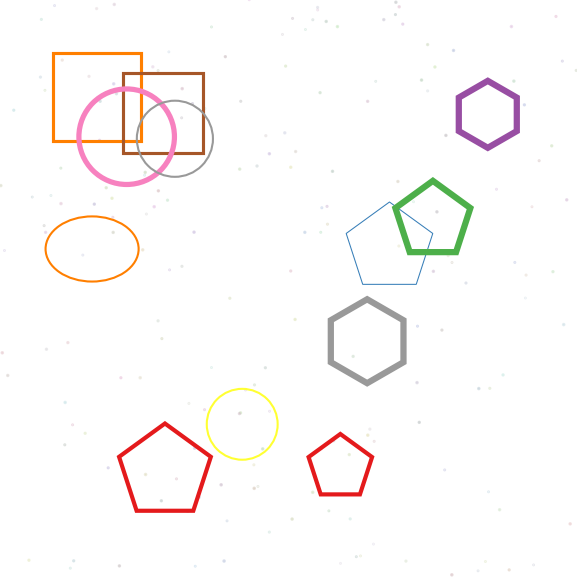[{"shape": "pentagon", "thickness": 2, "radius": 0.29, "center": [0.589, 0.19]}, {"shape": "pentagon", "thickness": 2, "radius": 0.42, "center": [0.286, 0.182]}, {"shape": "pentagon", "thickness": 0.5, "radius": 0.39, "center": [0.674, 0.571]}, {"shape": "pentagon", "thickness": 3, "radius": 0.34, "center": [0.75, 0.618]}, {"shape": "hexagon", "thickness": 3, "radius": 0.29, "center": [0.845, 0.801]}, {"shape": "oval", "thickness": 1, "radius": 0.4, "center": [0.159, 0.568]}, {"shape": "square", "thickness": 1.5, "radius": 0.38, "center": [0.168, 0.832]}, {"shape": "circle", "thickness": 1, "radius": 0.31, "center": [0.419, 0.264]}, {"shape": "square", "thickness": 1.5, "radius": 0.35, "center": [0.283, 0.803]}, {"shape": "circle", "thickness": 2.5, "radius": 0.41, "center": [0.219, 0.762]}, {"shape": "hexagon", "thickness": 3, "radius": 0.36, "center": [0.636, 0.408]}, {"shape": "circle", "thickness": 1, "radius": 0.33, "center": [0.303, 0.759]}]